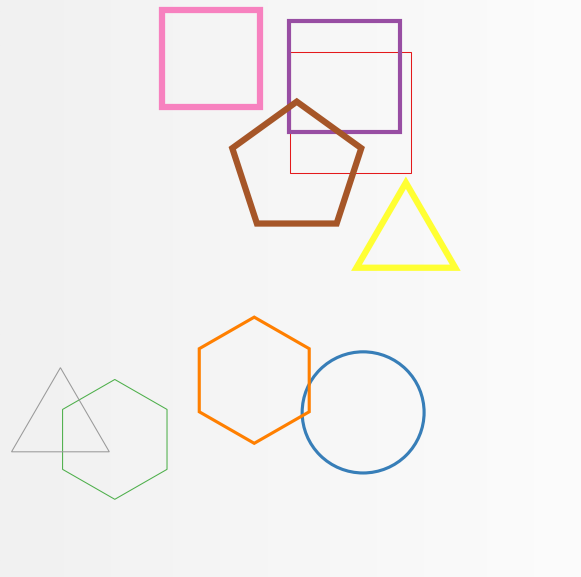[{"shape": "square", "thickness": 0.5, "radius": 0.52, "center": [0.604, 0.804]}, {"shape": "circle", "thickness": 1.5, "radius": 0.52, "center": [0.625, 0.285]}, {"shape": "hexagon", "thickness": 0.5, "radius": 0.52, "center": [0.197, 0.238]}, {"shape": "square", "thickness": 2, "radius": 0.48, "center": [0.593, 0.867]}, {"shape": "hexagon", "thickness": 1.5, "radius": 0.55, "center": [0.437, 0.341]}, {"shape": "triangle", "thickness": 3, "radius": 0.49, "center": [0.698, 0.585]}, {"shape": "pentagon", "thickness": 3, "radius": 0.58, "center": [0.511, 0.706]}, {"shape": "square", "thickness": 3, "radius": 0.42, "center": [0.363, 0.898]}, {"shape": "triangle", "thickness": 0.5, "radius": 0.49, "center": [0.104, 0.265]}]